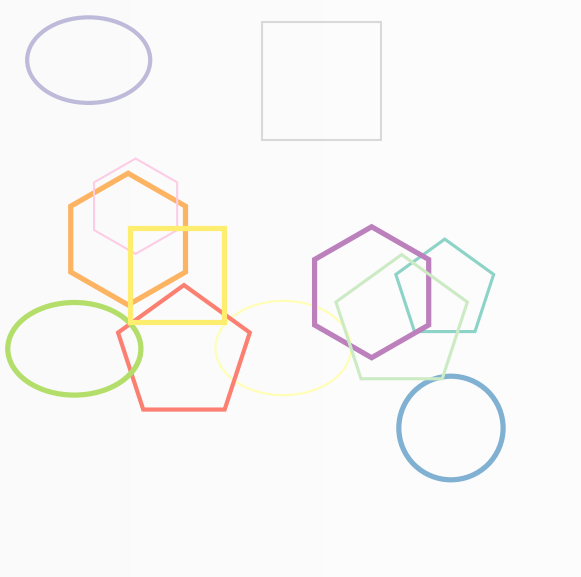[{"shape": "pentagon", "thickness": 1.5, "radius": 0.44, "center": [0.765, 0.497]}, {"shape": "oval", "thickness": 1, "radius": 0.58, "center": [0.487, 0.396]}, {"shape": "oval", "thickness": 2, "radius": 0.53, "center": [0.153, 0.895]}, {"shape": "pentagon", "thickness": 2, "radius": 0.6, "center": [0.316, 0.386]}, {"shape": "circle", "thickness": 2.5, "radius": 0.45, "center": [0.776, 0.258]}, {"shape": "hexagon", "thickness": 2.5, "radius": 0.57, "center": [0.22, 0.585]}, {"shape": "oval", "thickness": 2.5, "radius": 0.57, "center": [0.128, 0.395]}, {"shape": "hexagon", "thickness": 1, "radius": 0.41, "center": [0.233, 0.642]}, {"shape": "square", "thickness": 1, "radius": 0.51, "center": [0.553, 0.859]}, {"shape": "hexagon", "thickness": 2.5, "radius": 0.57, "center": [0.639, 0.493]}, {"shape": "pentagon", "thickness": 1.5, "radius": 0.59, "center": [0.691, 0.439]}, {"shape": "square", "thickness": 2.5, "radius": 0.4, "center": [0.304, 0.523]}]